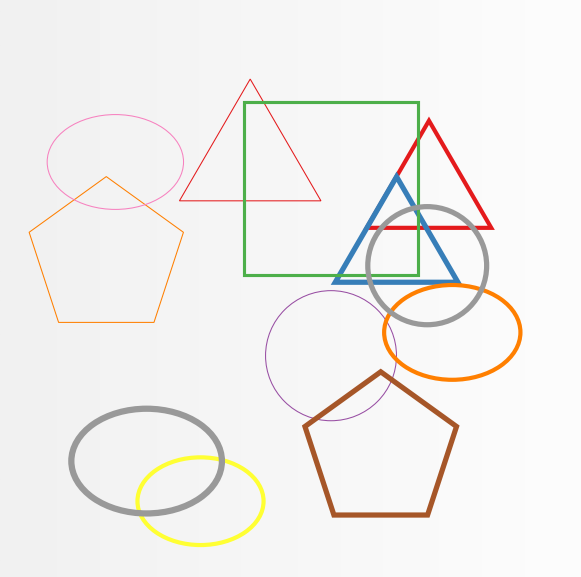[{"shape": "triangle", "thickness": 0.5, "radius": 0.7, "center": [0.43, 0.722]}, {"shape": "triangle", "thickness": 2, "radius": 0.62, "center": [0.738, 0.666]}, {"shape": "triangle", "thickness": 2.5, "radius": 0.61, "center": [0.682, 0.571]}, {"shape": "square", "thickness": 1.5, "radius": 0.75, "center": [0.569, 0.673]}, {"shape": "circle", "thickness": 0.5, "radius": 0.56, "center": [0.569, 0.383]}, {"shape": "oval", "thickness": 2, "radius": 0.59, "center": [0.778, 0.424]}, {"shape": "pentagon", "thickness": 0.5, "radius": 0.7, "center": [0.183, 0.554]}, {"shape": "oval", "thickness": 2, "radius": 0.54, "center": [0.345, 0.131]}, {"shape": "pentagon", "thickness": 2.5, "radius": 0.69, "center": [0.655, 0.218]}, {"shape": "oval", "thickness": 0.5, "radius": 0.59, "center": [0.198, 0.719]}, {"shape": "circle", "thickness": 2.5, "radius": 0.51, "center": [0.735, 0.539]}, {"shape": "oval", "thickness": 3, "radius": 0.65, "center": [0.252, 0.201]}]